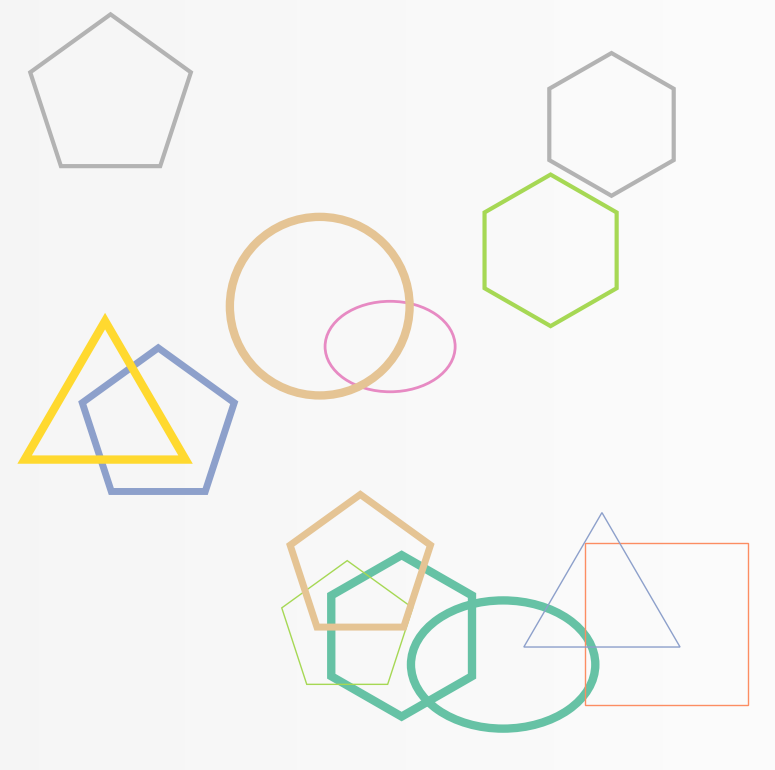[{"shape": "hexagon", "thickness": 3, "radius": 0.52, "center": [0.518, 0.174]}, {"shape": "oval", "thickness": 3, "radius": 0.59, "center": [0.649, 0.137]}, {"shape": "square", "thickness": 0.5, "radius": 0.52, "center": [0.86, 0.19]}, {"shape": "pentagon", "thickness": 2.5, "radius": 0.52, "center": [0.204, 0.445]}, {"shape": "triangle", "thickness": 0.5, "radius": 0.58, "center": [0.777, 0.218]}, {"shape": "oval", "thickness": 1, "radius": 0.42, "center": [0.503, 0.55]}, {"shape": "hexagon", "thickness": 1.5, "radius": 0.49, "center": [0.71, 0.675]}, {"shape": "pentagon", "thickness": 0.5, "radius": 0.44, "center": [0.448, 0.183]}, {"shape": "triangle", "thickness": 3, "radius": 0.6, "center": [0.136, 0.463]}, {"shape": "pentagon", "thickness": 2.5, "radius": 0.48, "center": [0.465, 0.263]}, {"shape": "circle", "thickness": 3, "radius": 0.58, "center": [0.413, 0.602]}, {"shape": "hexagon", "thickness": 1.5, "radius": 0.46, "center": [0.789, 0.838]}, {"shape": "pentagon", "thickness": 1.5, "radius": 0.54, "center": [0.143, 0.872]}]